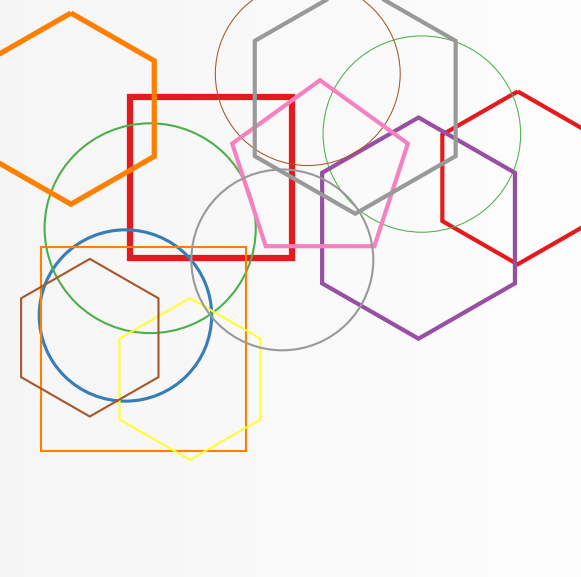[{"shape": "hexagon", "thickness": 2, "radius": 0.75, "center": [0.891, 0.691]}, {"shape": "square", "thickness": 3, "radius": 0.7, "center": [0.363, 0.692]}, {"shape": "circle", "thickness": 1.5, "radius": 0.74, "center": [0.216, 0.453]}, {"shape": "circle", "thickness": 1, "radius": 0.91, "center": [0.258, 0.604]}, {"shape": "circle", "thickness": 0.5, "radius": 0.85, "center": [0.726, 0.767]}, {"shape": "hexagon", "thickness": 2, "radius": 0.96, "center": [0.72, 0.604]}, {"shape": "square", "thickness": 1, "radius": 0.88, "center": [0.247, 0.394]}, {"shape": "hexagon", "thickness": 2.5, "radius": 0.83, "center": [0.122, 0.811]}, {"shape": "hexagon", "thickness": 1, "radius": 0.7, "center": [0.327, 0.343]}, {"shape": "circle", "thickness": 0.5, "radius": 0.8, "center": [0.529, 0.872]}, {"shape": "hexagon", "thickness": 1, "radius": 0.68, "center": [0.154, 0.414]}, {"shape": "pentagon", "thickness": 2, "radius": 0.79, "center": [0.551, 0.701]}, {"shape": "hexagon", "thickness": 2, "radius": 1.0, "center": [0.611, 0.829]}, {"shape": "circle", "thickness": 1, "radius": 0.78, "center": [0.486, 0.549]}]